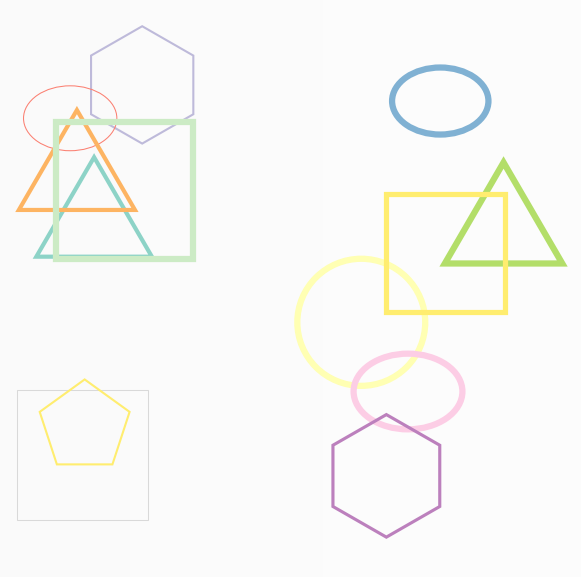[{"shape": "triangle", "thickness": 2, "radius": 0.57, "center": [0.162, 0.612]}, {"shape": "circle", "thickness": 3, "radius": 0.55, "center": [0.622, 0.441]}, {"shape": "hexagon", "thickness": 1, "radius": 0.51, "center": [0.245, 0.852]}, {"shape": "oval", "thickness": 0.5, "radius": 0.4, "center": [0.121, 0.794]}, {"shape": "oval", "thickness": 3, "radius": 0.41, "center": [0.757, 0.824]}, {"shape": "triangle", "thickness": 2, "radius": 0.58, "center": [0.132, 0.693]}, {"shape": "triangle", "thickness": 3, "radius": 0.58, "center": [0.866, 0.601]}, {"shape": "oval", "thickness": 3, "radius": 0.47, "center": [0.702, 0.321]}, {"shape": "square", "thickness": 0.5, "radius": 0.57, "center": [0.142, 0.212]}, {"shape": "hexagon", "thickness": 1.5, "radius": 0.53, "center": [0.665, 0.175]}, {"shape": "square", "thickness": 3, "radius": 0.59, "center": [0.214, 0.669]}, {"shape": "square", "thickness": 2.5, "radius": 0.51, "center": [0.766, 0.561]}, {"shape": "pentagon", "thickness": 1, "radius": 0.41, "center": [0.146, 0.261]}]